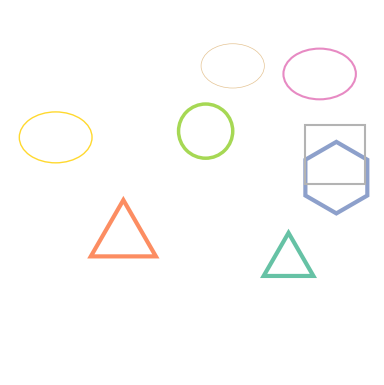[{"shape": "triangle", "thickness": 3, "radius": 0.37, "center": [0.749, 0.321]}, {"shape": "triangle", "thickness": 3, "radius": 0.49, "center": [0.32, 0.383]}, {"shape": "hexagon", "thickness": 3, "radius": 0.46, "center": [0.874, 0.539]}, {"shape": "oval", "thickness": 1.5, "radius": 0.47, "center": [0.83, 0.808]}, {"shape": "circle", "thickness": 2.5, "radius": 0.35, "center": [0.534, 0.659]}, {"shape": "oval", "thickness": 1, "radius": 0.47, "center": [0.145, 0.643]}, {"shape": "oval", "thickness": 0.5, "radius": 0.41, "center": [0.604, 0.829]}, {"shape": "square", "thickness": 1.5, "radius": 0.39, "center": [0.87, 0.599]}]